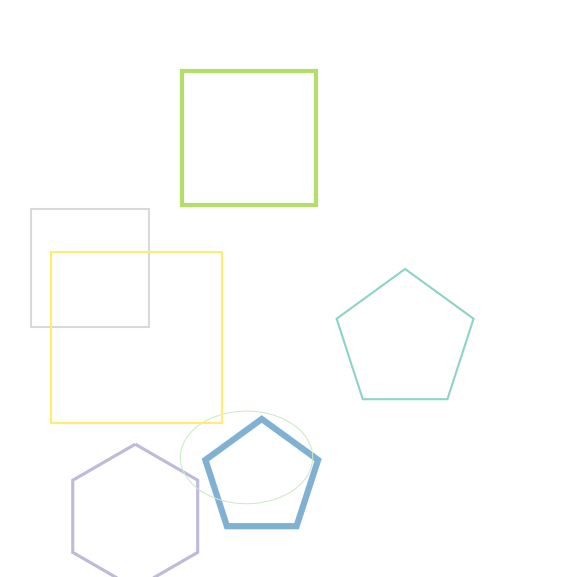[{"shape": "pentagon", "thickness": 1, "radius": 0.62, "center": [0.701, 0.409]}, {"shape": "hexagon", "thickness": 1.5, "radius": 0.62, "center": [0.234, 0.105]}, {"shape": "pentagon", "thickness": 3, "radius": 0.51, "center": [0.453, 0.171]}, {"shape": "square", "thickness": 2, "radius": 0.58, "center": [0.431, 0.76]}, {"shape": "square", "thickness": 1, "radius": 0.51, "center": [0.156, 0.535]}, {"shape": "oval", "thickness": 0.5, "radius": 0.57, "center": [0.427, 0.207]}, {"shape": "square", "thickness": 1, "radius": 0.74, "center": [0.237, 0.415]}]